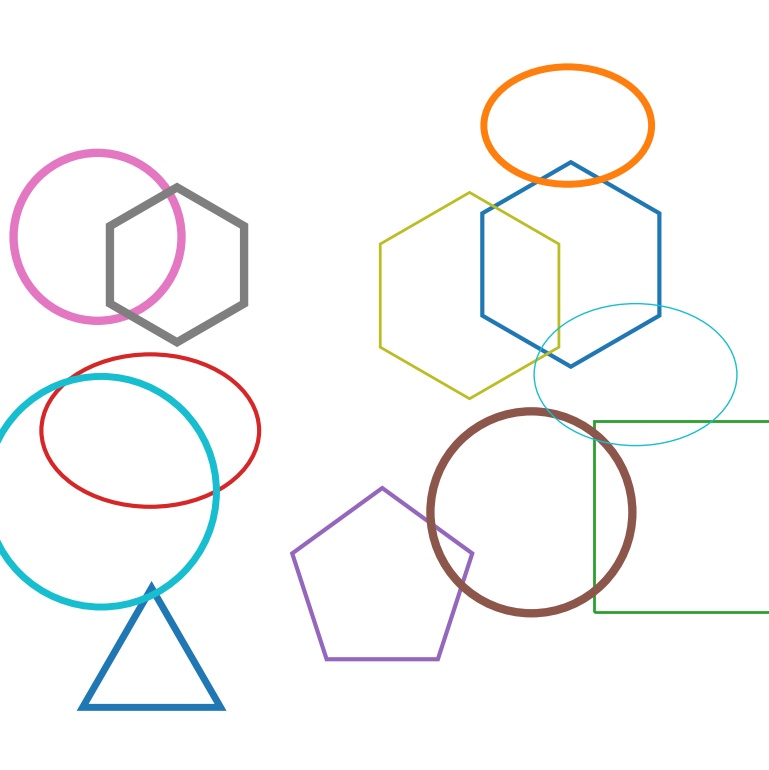[{"shape": "hexagon", "thickness": 1.5, "radius": 0.66, "center": [0.741, 0.657]}, {"shape": "triangle", "thickness": 2.5, "radius": 0.52, "center": [0.197, 0.133]}, {"shape": "oval", "thickness": 2.5, "radius": 0.54, "center": [0.737, 0.837]}, {"shape": "square", "thickness": 1, "radius": 0.62, "center": [0.896, 0.329]}, {"shape": "oval", "thickness": 1.5, "radius": 0.71, "center": [0.195, 0.441]}, {"shape": "pentagon", "thickness": 1.5, "radius": 0.61, "center": [0.496, 0.243]}, {"shape": "circle", "thickness": 3, "radius": 0.66, "center": [0.69, 0.335]}, {"shape": "circle", "thickness": 3, "radius": 0.55, "center": [0.127, 0.692]}, {"shape": "hexagon", "thickness": 3, "radius": 0.5, "center": [0.23, 0.656]}, {"shape": "hexagon", "thickness": 1, "radius": 0.67, "center": [0.61, 0.616]}, {"shape": "oval", "thickness": 0.5, "radius": 0.66, "center": [0.825, 0.513]}, {"shape": "circle", "thickness": 2.5, "radius": 0.75, "center": [0.131, 0.361]}]